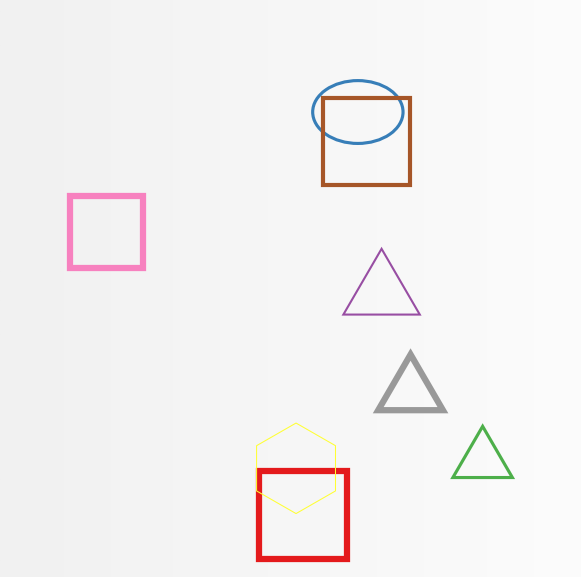[{"shape": "square", "thickness": 3, "radius": 0.38, "center": [0.521, 0.107]}, {"shape": "oval", "thickness": 1.5, "radius": 0.39, "center": [0.616, 0.805]}, {"shape": "triangle", "thickness": 1.5, "radius": 0.3, "center": [0.83, 0.202]}, {"shape": "triangle", "thickness": 1, "radius": 0.38, "center": [0.656, 0.492]}, {"shape": "hexagon", "thickness": 0.5, "radius": 0.39, "center": [0.509, 0.188]}, {"shape": "square", "thickness": 2, "radius": 0.38, "center": [0.631, 0.755]}, {"shape": "square", "thickness": 3, "radius": 0.31, "center": [0.184, 0.598]}, {"shape": "triangle", "thickness": 3, "radius": 0.32, "center": [0.706, 0.321]}]